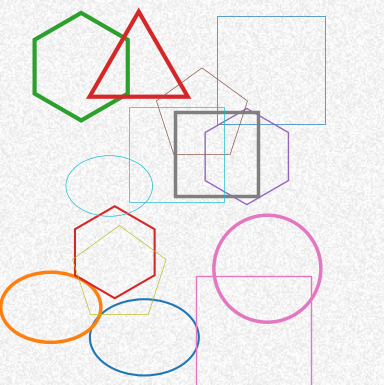[{"shape": "square", "thickness": 0.5, "radius": 0.7, "center": [0.703, 0.818]}, {"shape": "oval", "thickness": 1.5, "radius": 0.71, "center": [0.375, 0.124]}, {"shape": "oval", "thickness": 2.5, "radius": 0.65, "center": [0.132, 0.202]}, {"shape": "hexagon", "thickness": 3, "radius": 0.7, "center": [0.211, 0.827]}, {"shape": "hexagon", "thickness": 1.5, "radius": 0.6, "center": [0.298, 0.345]}, {"shape": "triangle", "thickness": 3, "radius": 0.74, "center": [0.36, 0.822]}, {"shape": "hexagon", "thickness": 1, "radius": 0.62, "center": [0.641, 0.593]}, {"shape": "pentagon", "thickness": 0.5, "radius": 0.62, "center": [0.525, 0.699]}, {"shape": "circle", "thickness": 2.5, "radius": 0.69, "center": [0.694, 0.302]}, {"shape": "square", "thickness": 1, "radius": 0.75, "center": [0.658, 0.134]}, {"shape": "square", "thickness": 2.5, "radius": 0.54, "center": [0.562, 0.6]}, {"shape": "pentagon", "thickness": 0.5, "radius": 0.64, "center": [0.31, 0.287]}, {"shape": "square", "thickness": 0.5, "radius": 0.62, "center": [0.457, 0.599]}, {"shape": "oval", "thickness": 0.5, "radius": 0.56, "center": [0.284, 0.517]}]